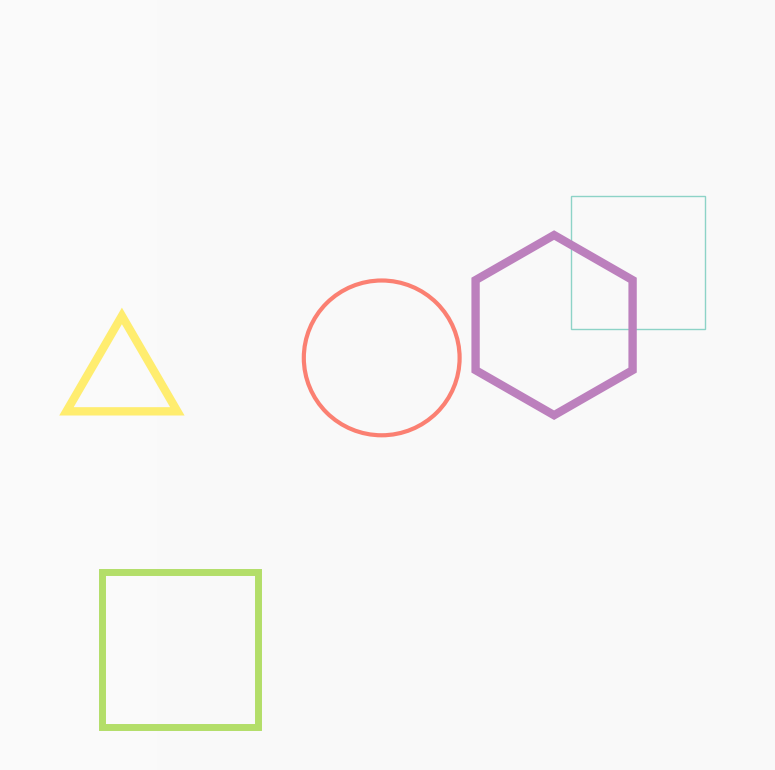[{"shape": "square", "thickness": 0.5, "radius": 0.43, "center": [0.823, 0.659]}, {"shape": "circle", "thickness": 1.5, "radius": 0.5, "center": [0.493, 0.535]}, {"shape": "square", "thickness": 2.5, "radius": 0.5, "center": [0.232, 0.156]}, {"shape": "hexagon", "thickness": 3, "radius": 0.58, "center": [0.715, 0.578]}, {"shape": "triangle", "thickness": 3, "radius": 0.41, "center": [0.157, 0.507]}]